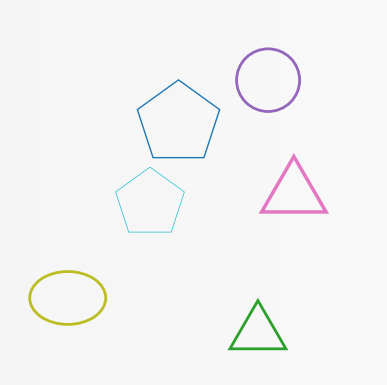[{"shape": "pentagon", "thickness": 1, "radius": 0.56, "center": [0.461, 0.681]}, {"shape": "triangle", "thickness": 2, "radius": 0.42, "center": [0.666, 0.136]}, {"shape": "circle", "thickness": 2, "radius": 0.41, "center": [0.692, 0.792]}, {"shape": "triangle", "thickness": 2.5, "radius": 0.48, "center": [0.758, 0.497]}, {"shape": "oval", "thickness": 2, "radius": 0.49, "center": [0.175, 0.226]}, {"shape": "pentagon", "thickness": 0.5, "radius": 0.47, "center": [0.387, 0.473]}]